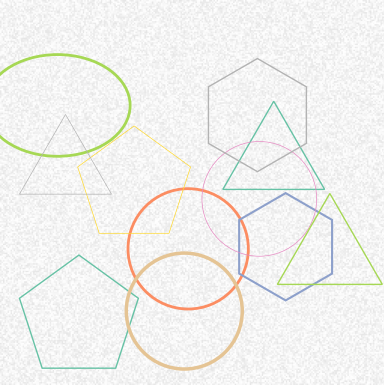[{"shape": "triangle", "thickness": 1, "radius": 0.76, "center": [0.711, 0.584]}, {"shape": "pentagon", "thickness": 1, "radius": 0.81, "center": [0.205, 0.175]}, {"shape": "circle", "thickness": 2, "radius": 0.78, "center": [0.489, 0.354]}, {"shape": "hexagon", "thickness": 1.5, "radius": 0.7, "center": [0.742, 0.359]}, {"shape": "circle", "thickness": 0.5, "radius": 0.75, "center": [0.674, 0.483]}, {"shape": "oval", "thickness": 2, "radius": 0.94, "center": [0.149, 0.726]}, {"shape": "triangle", "thickness": 1, "radius": 0.79, "center": [0.857, 0.34]}, {"shape": "pentagon", "thickness": 0.5, "radius": 0.77, "center": [0.348, 0.519]}, {"shape": "circle", "thickness": 2.5, "radius": 0.75, "center": [0.479, 0.192]}, {"shape": "triangle", "thickness": 0.5, "radius": 0.69, "center": [0.17, 0.565]}, {"shape": "hexagon", "thickness": 1, "radius": 0.73, "center": [0.669, 0.701]}]